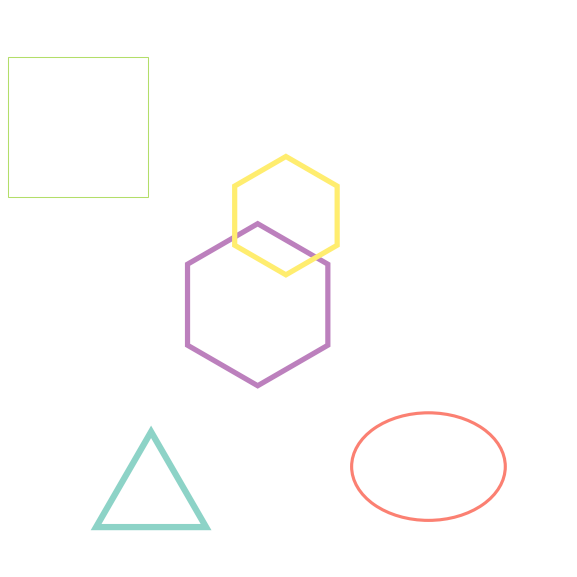[{"shape": "triangle", "thickness": 3, "radius": 0.55, "center": [0.262, 0.141]}, {"shape": "oval", "thickness": 1.5, "radius": 0.67, "center": [0.742, 0.191]}, {"shape": "square", "thickness": 0.5, "radius": 0.61, "center": [0.135, 0.779]}, {"shape": "hexagon", "thickness": 2.5, "radius": 0.7, "center": [0.446, 0.471]}, {"shape": "hexagon", "thickness": 2.5, "radius": 0.51, "center": [0.495, 0.626]}]